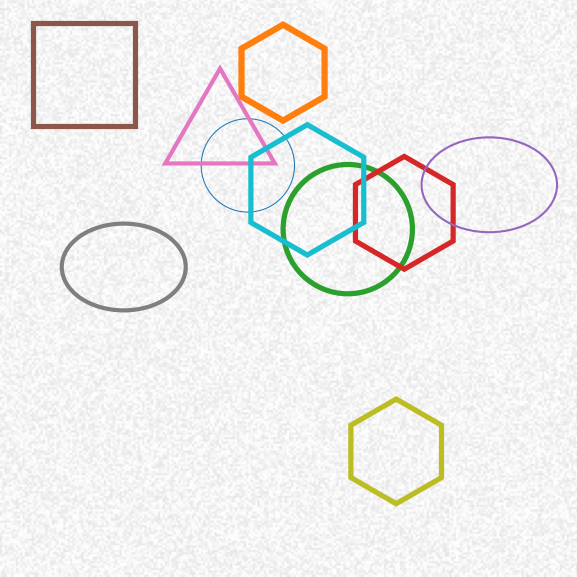[{"shape": "circle", "thickness": 0.5, "radius": 0.4, "center": [0.429, 0.713]}, {"shape": "hexagon", "thickness": 3, "radius": 0.42, "center": [0.49, 0.873]}, {"shape": "circle", "thickness": 2.5, "radius": 0.56, "center": [0.602, 0.602]}, {"shape": "hexagon", "thickness": 2.5, "radius": 0.49, "center": [0.7, 0.631]}, {"shape": "oval", "thickness": 1, "radius": 0.59, "center": [0.847, 0.679]}, {"shape": "square", "thickness": 2.5, "radius": 0.44, "center": [0.146, 0.87]}, {"shape": "triangle", "thickness": 2, "radius": 0.55, "center": [0.381, 0.771]}, {"shape": "oval", "thickness": 2, "radius": 0.54, "center": [0.214, 0.537]}, {"shape": "hexagon", "thickness": 2.5, "radius": 0.45, "center": [0.686, 0.218]}, {"shape": "hexagon", "thickness": 2.5, "radius": 0.56, "center": [0.532, 0.67]}]